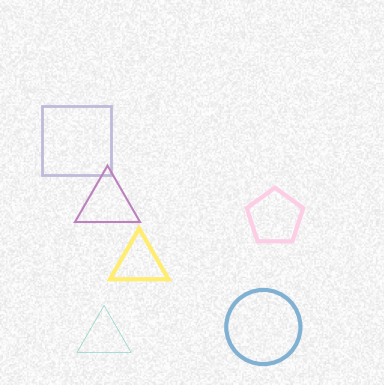[{"shape": "triangle", "thickness": 0.5, "radius": 0.41, "center": [0.27, 0.125]}, {"shape": "square", "thickness": 2, "radius": 0.45, "center": [0.198, 0.636]}, {"shape": "circle", "thickness": 3, "radius": 0.48, "center": [0.684, 0.151]}, {"shape": "pentagon", "thickness": 3, "radius": 0.39, "center": [0.714, 0.436]}, {"shape": "triangle", "thickness": 1.5, "radius": 0.49, "center": [0.279, 0.472]}, {"shape": "triangle", "thickness": 3, "radius": 0.44, "center": [0.362, 0.319]}]